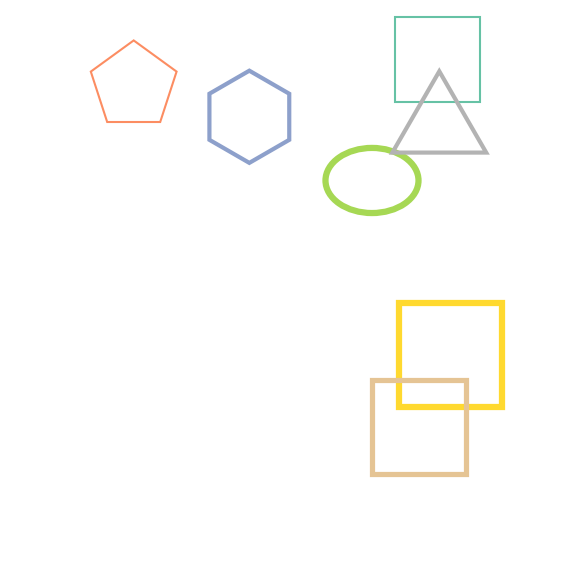[{"shape": "square", "thickness": 1, "radius": 0.37, "center": [0.758, 0.897]}, {"shape": "pentagon", "thickness": 1, "radius": 0.39, "center": [0.232, 0.851]}, {"shape": "hexagon", "thickness": 2, "radius": 0.4, "center": [0.432, 0.797]}, {"shape": "oval", "thickness": 3, "radius": 0.4, "center": [0.644, 0.687]}, {"shape": "square", "thickness": 3, "radius": 0.45, "center": [0.78, 0.384]}, {"shape": "square", "thickness": 2.5, "radius": 0.41, "center": [0.725, 0.26]}, {"shape": "triangle", "thickness": 2, "radius": 0.47, "center": [0.761, 0.782]}]